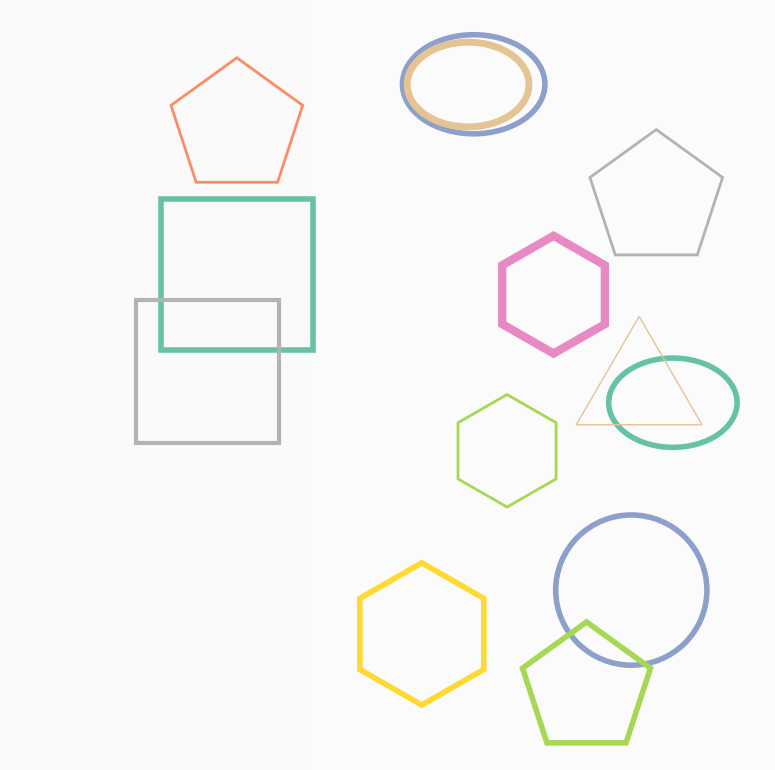[{"shape": "oval", "thickness": 2, "radius": 0.41, "center": [0.868, 0.477]}, {"shape": "square", "thickness": 2, "radius": 0.49, "center": [0.305, 0.643]}, {"shape": "pentagon", "thickness": 1, "radius": 0.45, "center": [0.306, 0.836]}, {"shape": "oval", "thickness": 2, "radius": 0.46, "center": [0.611, 0.891]}, {"shape": "circle", "thickness": 2, "radius": 0.49, "center": [0.815, 0.234]}, {"shape": "hexagon", "thickness": 3, "radius": 0.38, "center": [0.714, 0.617]}, {"shape": "pentagon", "thickness": 2, "radius": 0.43, "center": [0.757, 0.105]}, {"shape": "hexagon", "thickness": 1, "radius": 0.37, "center": [0.654, 0.415]}, {"shape": "hexagon", "thickness": 2, "radius": 0.46, "center": [0.544, 0.177]}, {"shape": "oval", "thickness": 2.5, "radius": 0.39, "center": [0.604, 0.89]}, {"shape": "triangle", "thickness": 0.5, "radius": 0.47, "center": [0.825, 0.495]}, {"shape": "pentagon", "thickness": 1, "radius": 0.45, "center": [0.847, 0.742]}, {"shape": "square", "thickness": 1.5, "radius": 0.46, "center": [0.268, 0.518]}]